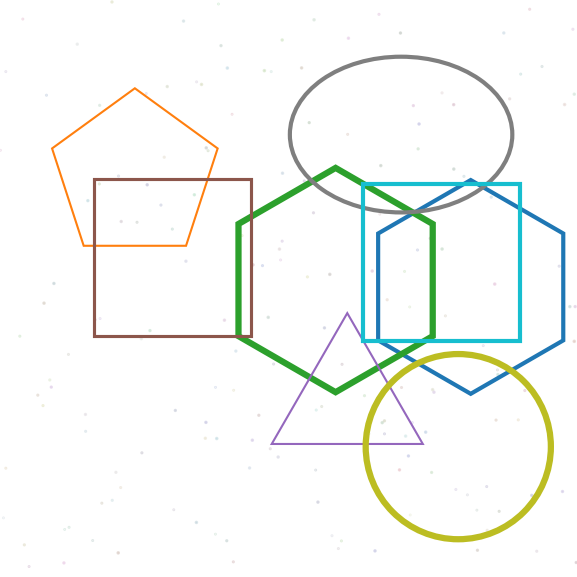[{"shape": "hexagon", "thickness": 2, "radius": 0.93, "center": [0.815, 0.502]}, {"shape": "pentagon", "thickness": 1, "radius": 0.75, "center": [0.234, 0.696]}, {"shape": "hexagon", "thickness": 3, "radius": 0.97, "center": [0.581, 0.514]}, {"shape": "triangle", "thickness": 1, "radius": 0.76, "center": [0.601, 0.306]}, {"shape": "square", "thickness": 1.5, "radius": 0.68, "center": [0.299, 0.553]}, {"shape": "oval", "thickness": 2, "radius": 0.96, "center": [0.695, 0.766]}, {"shape": "circle", "thickness": 3, "radius": 0.8, "center": [0.794, 0.226]}, {"shape": "square", "thickness": 2, "radius": 0.68, "center": [0.765, 0.544]}]